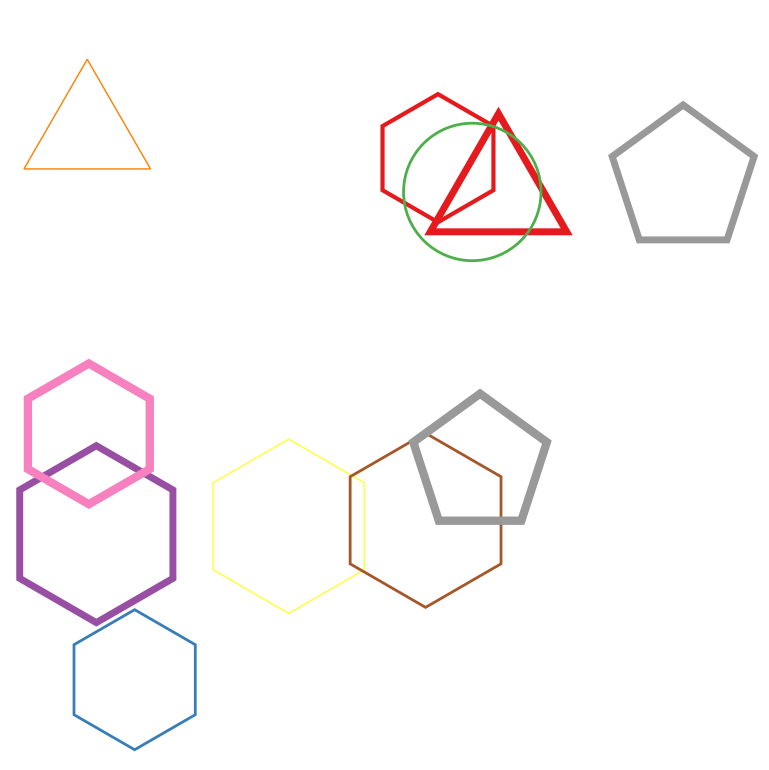[{"shape": "hexagon", "thickness": 1.5, "radius": 0.42, "center": [0.569, 0.795]}, {"shape": "triangle", "thickness": 2.5, "radius": 0.51, "center": [0.647, 0.75]}, {"shape": "hexagon", "thickness": 1, "radius": 0.45, "center": [0.175, 0.117]}, {"shape": "circle", "thickness": 1, "radius": 0.45, "center": [0.613, 0.751]}, {"shape": "hexagon", "thickness": 2.5, "radius": 0.57, "center": [0.125, 0.306]}, {"shape": "triangle", "thickness": 0.5, "radius": 0.47, "center": [0.113, 0.828]}, {"shape": "hexagon", "thickness": 0.5, "radius": 0.57, "center": [0.375, 0.317]}, {"shape": "hexagon", "thickness": 1, "radius": 0.57, "center": [0.553, 0.324]}, {"shape": "hexagon", "thickness": 3, "radius": 0.46, "center": [0.115, 0.437]}, {"shape": "pentagon", "thickness": 2.5, "radius": 0.48, "center": [0.887, 0.767]}, {"shape": "pentagon", "thickness": 3, "radius": 0.46, "center": [0.623, 0.398]}]